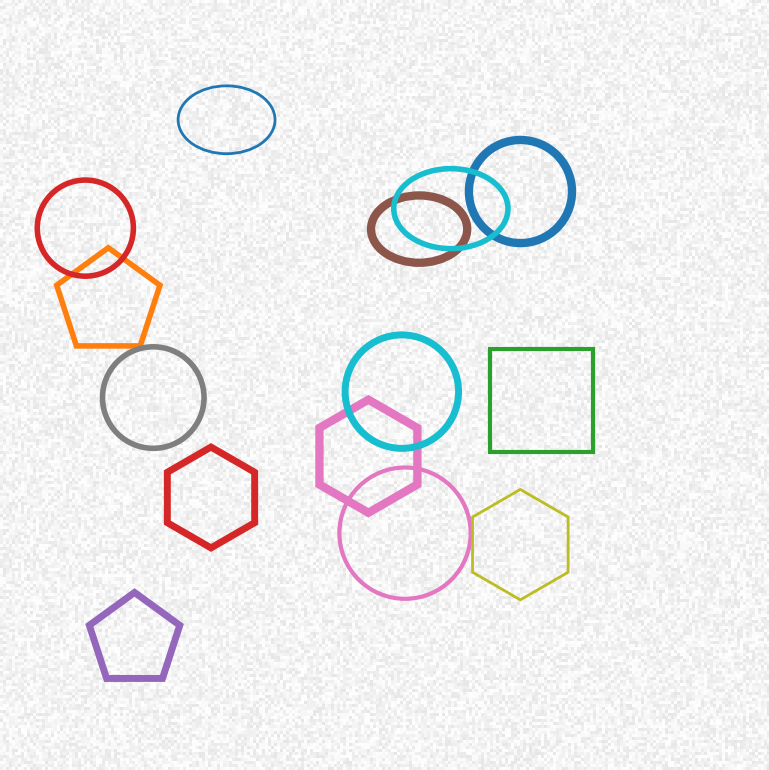[{"shape": "oval", "thickness": 1, "radius": 0.31, "center": [0.294, 0.844]}, {"shape": "circle", "thickness": 3, "radius": 0.33, "center": [0.676, 0.751]}, {"shape": "pentagon", "thickness": 2, "radius": 0.35, "center": [0.141, 0.608]}, {"shape": "square", "thickness": 1.5, "radius": 0.33, "center": [0.703, 0.48]}, {"shape": "circle", "thickness": 2, "radius": 0.31, "center": [0.111, 0.704]}, {"shape": "hexagon", "thickness": 2.5, "radius": 0.33, "center": [0.274, 0.354]}, {"shape": "pentagon", "thickness": 2.5, "radius": 0.31, "center": [0.175, 0.169]}, {"shape": "oval", "thickness": 3, "radius": 0.31, "center": [0.544, 0.702]}, {"shape": "circle", "thickness": 1.5, "radius": 0.43, "center": [0.526, 0.308]}, {"shape": "hexagon", "thickness": 3, "radius": 0.37, "center": [0.478, 0.408]}, {"shape": "circle", "thickness": 2, "radius": 0.33, "center": [0.199, 0.484]}, {"shape": "hexagon", "thickness": 1, "radius": 0.36, "center": [0.676, 0.293]}, {"shape": "oval", "thickness": 2, "radius": 0.37, "center": [0.586, 0.729]}, {"shape": "circle", "thickness": 2.5, "radius": 0.37, "center": [0.522, 0.491]}]